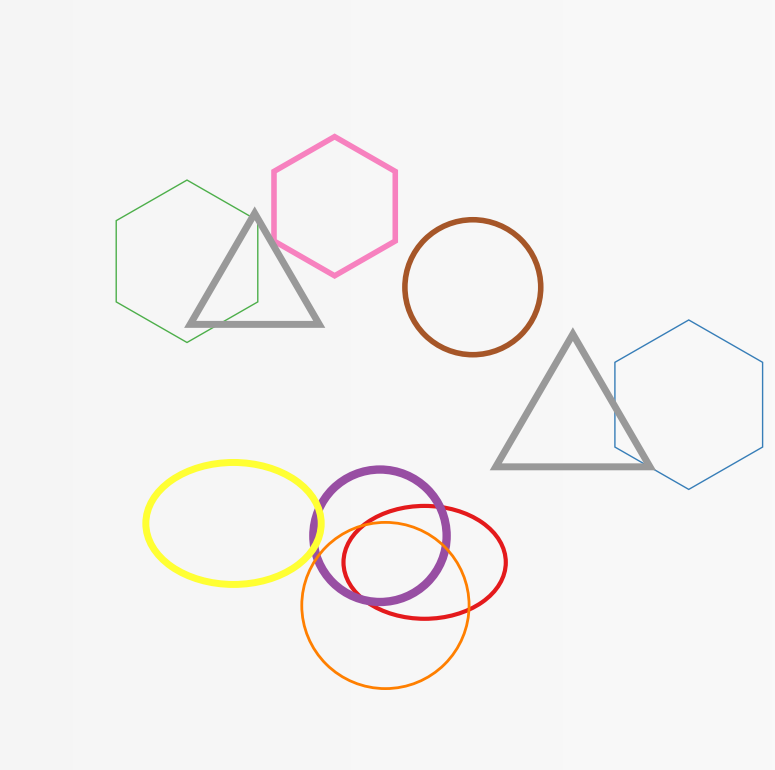[{"shape": "oval", "thickness": 1.5, "radius": 0.52, "center": [0.548, 0.27]}, {"shape": "hexagon", "thickness": 0.5, "radius": 0.55, "center": [0.889, 0.474]}, {"shape": "hexagon", "thickness": 0.5, "radius": 0.53, "center": [0.241, 0.661]}, {"shape": "circle", "thickness": 3, "radius": 0.43, "center": [0.49, 0.304]}, {"shape": "circle", "thickness": 1, "radius": 0.54, "center": [0.497, 0.214]}, {"shape": "oval", "thickness": 2.5, "radius": 0.57, "center": [0.301, 0.32]}, {"shape": "circle", "thickness": 2, "radius": 0.44, "center": [0.61, 0.627]}, {"shape": "hexagon", "thickness": 2, "radius": 0.45, "center": [0.432, 0.732]}, {"shape": "triangle", "thickness": 2.5, "radius": 0.48, "center": [0.329, 0.627]}, {"shape": "triangle", "thickness": 2.5, "radius": 0.57, "center": [0.739, 0.451]}]